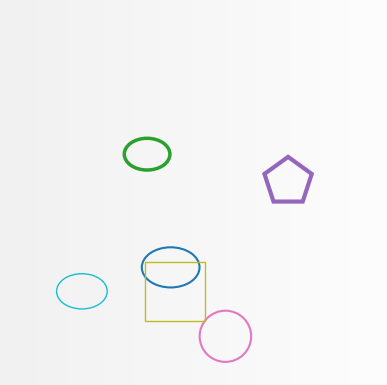[{"shape": "oval", "thickness": 1.5, "radius": 0.37, "center": [0.44, 0.306]}, {"shape": "oval", "thickness": 2.5, "radius": 0.29, "center": [0.38, 0.6]}, {"shape": "pentagon", "thickness": 3, "radius": 0.32, "center": [0.744, 0.528]}, {"shape": "circle", "thickness": 1.5, "radius": 0.33, "center": [0.582, 0.127]}, {"shape": "square", "thickness": 1, "radius": 0.39, "center": [0.452, 0.243]}, {"shape": "oval", "thickness": 1, "radius": 0.33, "center": [0.211, 0.243]}]